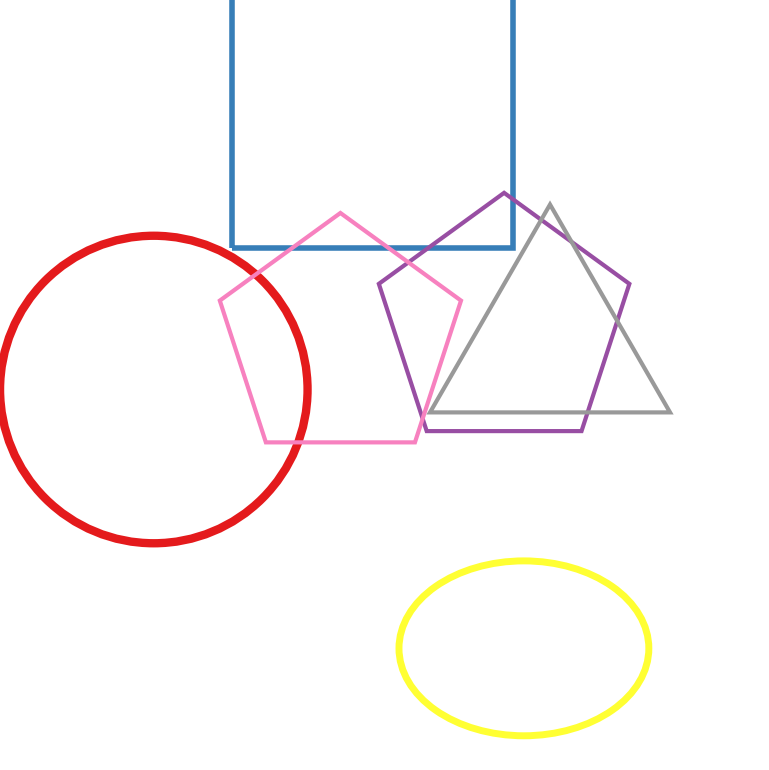[{"shape": "circle", "thickness": 3, "radius": 1.0, "center": [0.2, 0.494]}, {"shape": "square", "thickness": 2, "radius": 0.91, "center": [0.484, 0.86]}, {"shape": "pentagon", "thickness": 1.5, "radius": 0.86, "center": [0.655, 0.579]}, {"shape": "oval", "thickness": 2.5, "radius": 0.81, "center": [0.68, 0.158]}, {"shape": "pentagon", "thickness": 1.5, "radius": 0.82, "center": [0.442, 0.559]}, {"shape": "triangle", "thickness": 1.5, "radius": 0.9, "center": [0.714, 0.554]}]